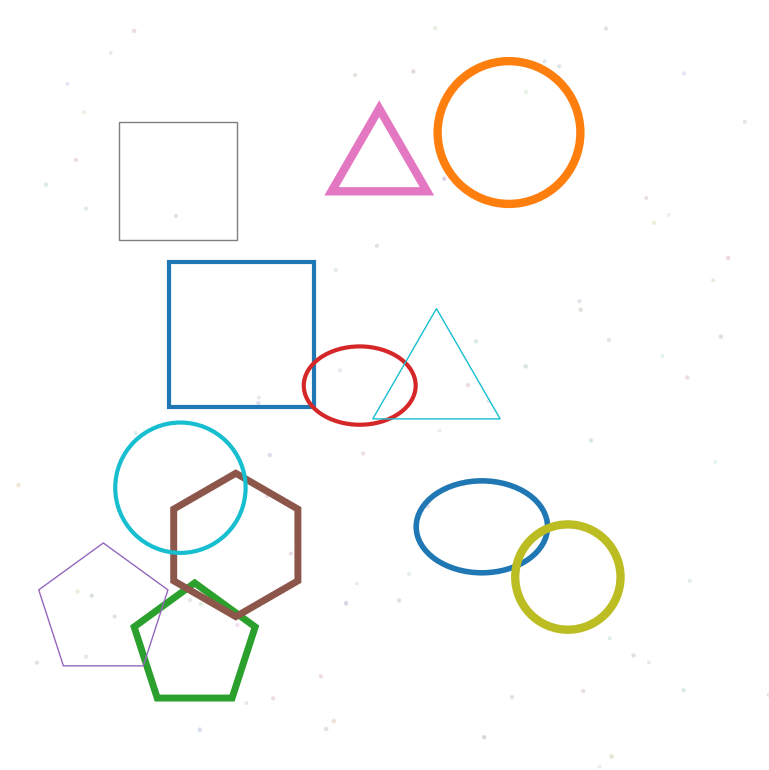[{"shape": "oval", "thickness": 2, "radius": 0.43, "center": [0.626, 0.316]}, {"shape": "square", "thickness": 1.5, "radius": 0.47, "center": [0.314, 0.565]}, {"shape": "circle", "thickness": 3, "radius": 0.46, "center": [0.661, 0.828]}, {"shape": "pentagon", "thickness": 2.5, "radius": 0.41, "center": [0.253, 0.16]}, {"shape": "oval", "thickness": 1.5, "radius": 0.36, "center": [0.467, 0.499]}, {"shape": "pentagon", "thickness": 0.5, "radius": 0.44, "center": [0.134, 0.207]}, {"shape": "hexagon", "thickness": 2.5, "radius": 0.47, "center": [0.306, 0.292]}, {"shape": "triangle", "thickness": 3, "radius": 0.36, "center": [0.493, 0.787]}, {"shape": "square", "thickness": 0.5, "radius": 0.38, "center": [0.231, 0.765]}, {"shape": "circle", "thickness": 3, "radius": 0.34, "center": [0.738, 0.251]}, {"shape": "triangle", "thickness": 0.5, "radius": 0.48, "center": [0.567, 0.504]}, {"shape": "circle", "thickness": 1.5, "radius": 0.42, "center": [0.234, 0.367]}]